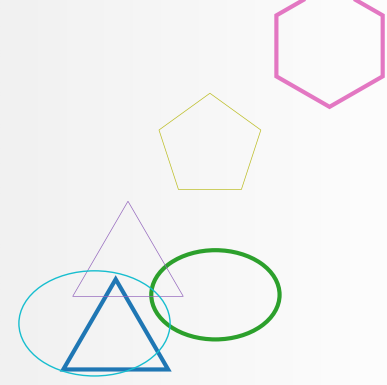[{"shape": "triangle", "thickness": 3, "radius": 0.78, "center": [0.299, 0.118]}, {"shape": "oval", "thickness": 3, "radius": 0.83, "center": [0.556, 0.234]}, {"shape": "triangle", "thickness": 0.5, "radius": 0.82, "center": [0.33, 0.313]}, {"shape": "hexagon", "thickness": 3, "radius": 0.79, "center": [0.85, 0.881]}, {"shape": "pentagon", "thickness": 0.5, "radius": 0.69, "center": [0.542, 0.62]}, {"shape": "oval", "thickness": 1, "radius": 0.98, "center": [0.244, 0.16]}]